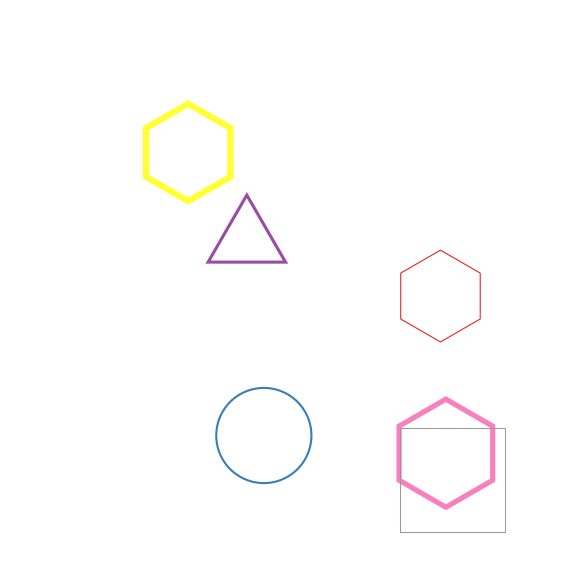[{"shape": "hexagon", "thickness": 0.5, "radius": 0.4, "center": [0.763, 0.486]}, {"shape": "circle", "thickness": 1, "radius": 0.41, "center": [0.457, 0.245]}, {"shape": "triangle", "thickness": 1.5, "radius": 0.39, "center": [0.427, 0.584]}, {"shape": "hexagon", "thickness": 3, "radius": 0.42, "center": [0.326, 0.735]}, {"shape": "hexagon", "thickness": 2.5, "radius": 0.47, "center": [0.772, 0.214]}, {"shape": "square", "thickness": 0.5, "radius": 0.45, "center": [0.784, 0.168]}]